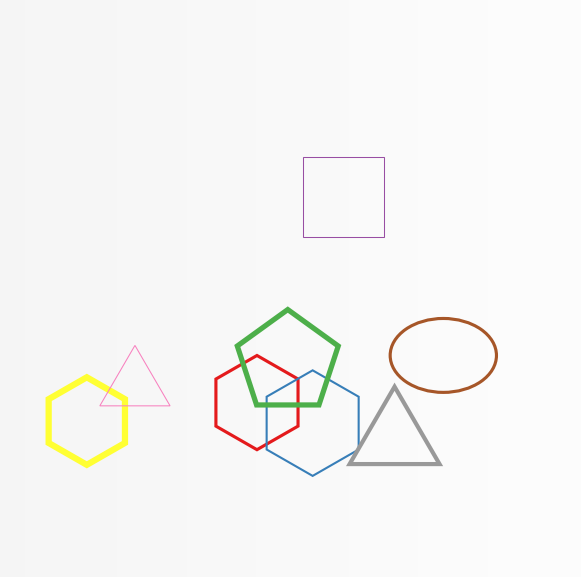[{"shape": "hexagon", "thickness": 1.5, "radius": 0.41, "center": [0.442, 0.302]}, {"shape": "hexagon", "thickness": 1, "radius": 0.46, "center": [0.538, 0.266]}, {"shape": "pentagon", "thickness": 2.5, "radius": 0.46, "center": [0.495, 0.372]}, {"shape": "square", "thickness": 0.5, "radius": 0.35, "center": [0.591, 0.658]}, {"shape": "hexagon", "thickness": 3, "radius": 0.38, "center": [0.149, 0.27]}, {"shape": "oval", "thickness": 1.5, "radius": 0.46, "center": [0.763, 0.384]}, {"shape": "triangle", "thickness": 0.5, "radius": 0.35, "center": [0.232, 0.331]}, {"shape": "triangle", "thickness": 2, "radius": 0.45, "center": [0.679, 0.24]}]